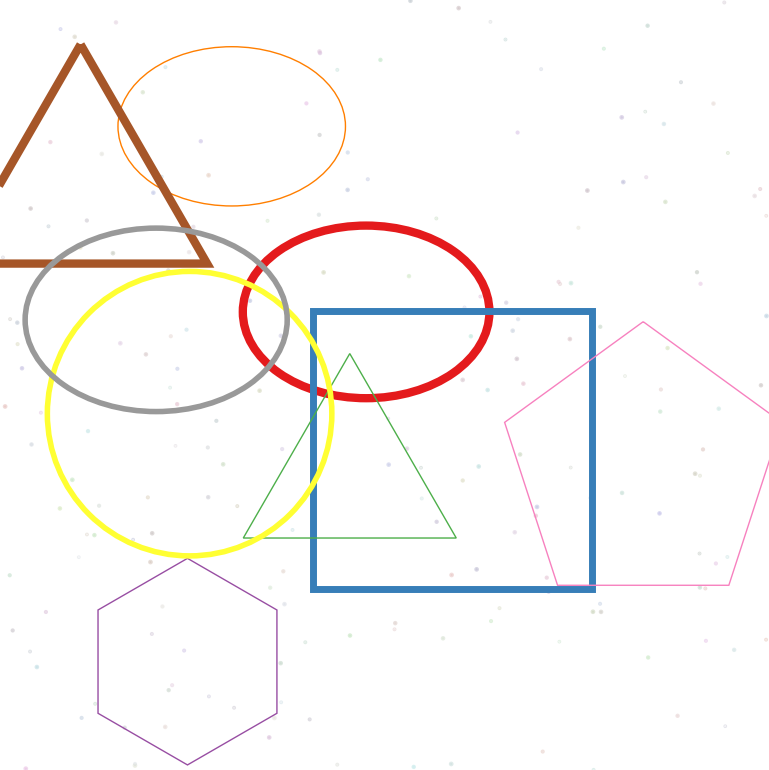[{"shape": "oval", "thickness": 3, "radius": 0.8, "center": [0.475, 0.595]}, {"shape": "square", "thickness": 2.5, "radius": 0.9, "center": [0.588, 0.416]}, {"shape": "triangle", "thickness": 0.5, "radius": 0.8, "center": [0.454, 0.381]}, {"shape": "hexagon", "thickness": 0.5, "radius": 0.67, "center": [0.243, 0.141]}, {"shape": "oval", "thickness": 0.5, "radius": 0.74, "center": [0.301, 0.836]}, {"shape": "circle", "thickness": 2, "radius": 0.92, "center": [0.246, 0.463]}, {"shape": "triangle", "thickness": 3, "radius": 0.95, "center": [0.105, 0.753]}, {"shape": "pentagon", "thickness": 0.5, "radius": 0.95, "center": [0.835, 0.393]}, {"shape": "oval", "thickness": 2, "radius": 0.85, "center": [0.203, 0.585]}]